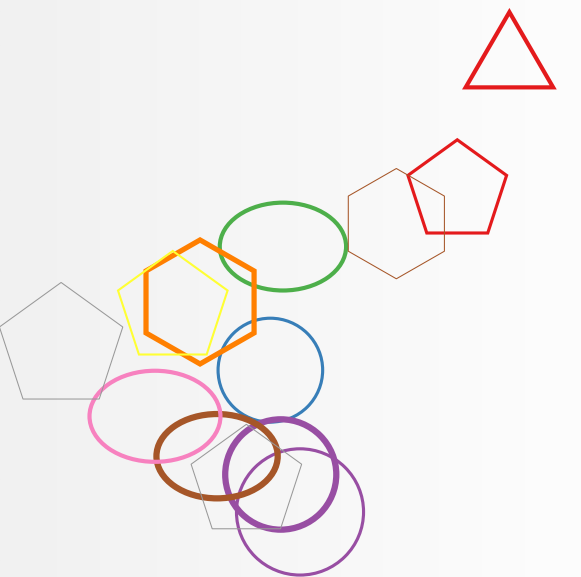[{"shape": "pentagon", "thickness": 1.5, "radius": 0.45, "center": [0.787, 0.668]}, {"shape": "triangle", "thickness": 2, "radius": 0.43, "center": [0.876, 0.891]}, {"shape": "circle", "thickness": 1.5, "radius": 0.45, "center": [0.465, 0.358]}, {"shape": "oval", "thickness": 2, "radius": 0.54, "center": [0.487, 0.572]}, {"shape": "circle", "thickness": 1.5, "radius": 0.55, "center": [0.516, 0.113]}, {"shape": "circle", "thickness": 3, "radius": 0.48, "center": [0.483, 0.178]}, {"shape": "hexagon", "thickness": 2.5, "radius": 0.54, "center": [0.344, 0.476]}, {"shape": "pentagon", "thickness": 1, "radius": 0.5, "center": [0.297, 0.465]}, {"shape": "hexagon", "thickness": 0.5, "radius": 0.48, "center": [0.682, 0.612]}, {"shape": "oval", "thickness": 3, "radius": 0.52, "center": [0.373, 0.209]}, {"shape": "oval", "thickness": 2, "radius": 0.56, "center": [0.267, 0.278]}, {"shape": "pentagon", "thickness": 0.5, "radius": 0.56, "center": [0.105, 0.398]}, {"shape": "pentagon", "thickness": 0.5, "radius": 0.5, "center": [0.424, 0.164]}]